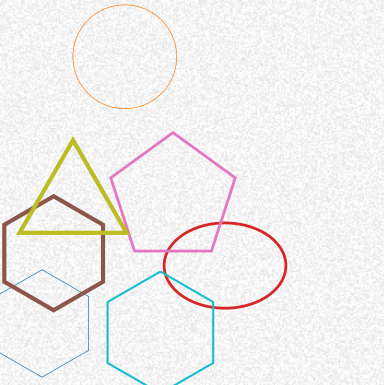[{"shape": "hexagon", "thickness": 0.5, "radius": 0.7, "center": [0.109, 0.16]}, {"shape": "circle", "thickness": 0.5, "radius": 0.67, "center": [0.324, 0.853]}, {"shape": "oval", "thickness": 2, "radius": 0.79, "center": [0.584, 0.31]}, {"shape": "hexagon", "thickness": 3, "radius": 0.74, "center": [0.139, 0.342]}, {"shape": "pentagon", "thickness": 2, "radius": 0.85, "center": [0.449, 0.485]}, {"shape": "triangle", "thickness": 3, "radius": 0.8, "center": [0.19, 0.475]}, {"shape": "hexagon", "thickness": 1.5, "radius": 0.79, "center": [0.417, 0.136]}]